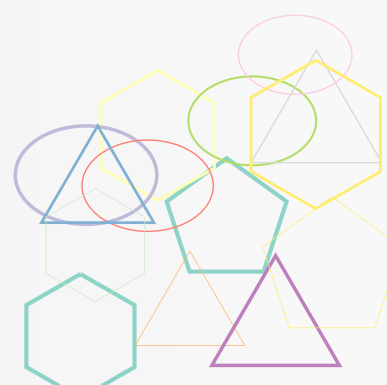[{"shape": "hexagon", "thickness": 3, "radius": 0.81, "center": [0.208, 0.127]}, {"shape": "pentagon", "thickness": 3, "radius": 0.81, "center": [0.585, 0.426]}, {"shape": "hexagon", "thickness": 2, "radius": 0.85, "center": [0.407, 0.648]}, {"shape": "oval", "thickness": 2.5, "radius": 0.91, "center": [0.222, 0.545]}, {"shape": "oval", "thickness": 1, "radius": 0.85, "center": [0.381, 0.518]}, {"shape": "triangle", "thickness": 2, "radius": 0.84, "center": [0.252, 0.505]}, {"shape": "triangle", "thickness": 0.5, "radius": 0.82, "center": [0.49, 0.184]}, {"shape": "oval", "thickness": 1.5, "radius": 0.82, "center": [0.651, 0.686]}, {"shape": "oval", "thickness": 1, "radius": 0.73, "center": [0.762, 0.858]}, {"shape": "triangle", "thickness": 1, "radius": 0.97, "center": [0.817, 0.675]}, {"shape": "triangle", "thickness": 2.5, "radius": 0.95, "center": [0.711, 0.146]}, {"shape": "hexagon", "thickness": 0.5, "radius": 0.73, "center": [0.246, 0.363]}, {"shape": "pentagon", "thickness": 0.5, "radius": 0.94, "center": [0.857, 0.301]}, {"shape": "hexagon", "thickness": 2, "radius": 0.96, "center": [0.815, 0.651]}]